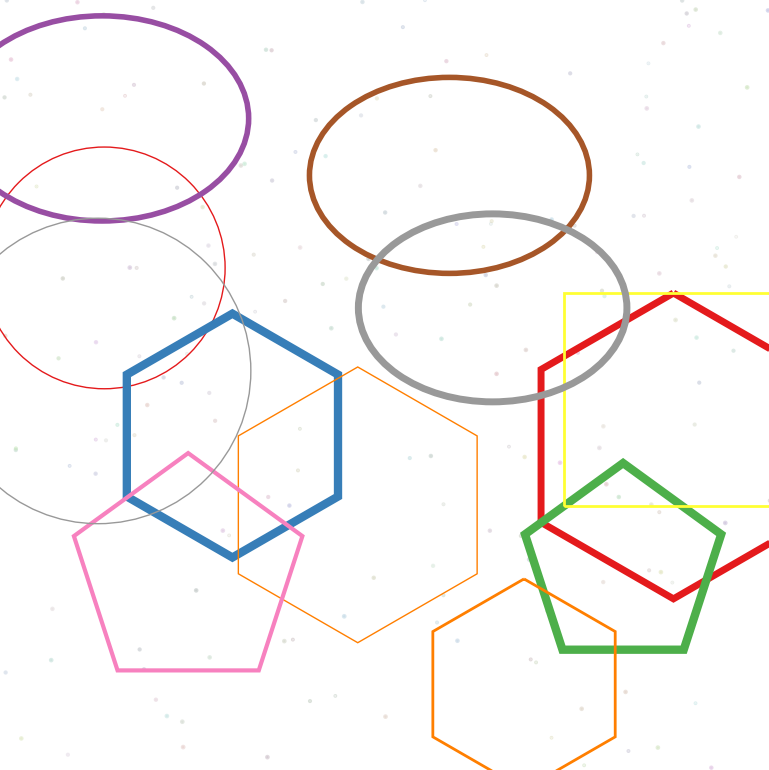[{"shape": "hexagon", "thickness": 2.5, "radius": 0.99, "center": [0.875, 0.421]}, {"shape": "circle", "thickness": 0.5, "radius": 0.78, "center": [0.135, 0.652]}, {"shape": "hexagon", "thickness": 3, "radius": 0.79, "center": [0.302, 0.434]}, {"shape": "pentagon", "thickness": 3, "radius": 0.67, "center": [0.809, 0.265]}, {"shape": "oval", "thickness": 2, "radius": 0.95, "center": [0.133, 0.846]}, {"shape": "hexagon", "thickness": 1, "radius": 0.68, "center": [0.681, 0.111]}, {"shape": "hexagon", "thickness": 0.5, "radius": 0.9, "center": [0.465, 0.344]}, {"shape": "square", "thickness": 1, "radius": 0.69, "center": [0.87, 0.481]}, {"shape": "oval", "thickness": 2, "radius": 0.91, "center": [0.584, 0.772]}, {"shape": "pentagon", "thickness": 1.5, "radius": 0.78, "center": [0.244, 0.256]}, {"shape": "oval", "thickness": 2.5, "radius": 0.87, "center": [0.64, 0.6]}, {"shape": "circle", "thickness": 0.5, "radius": 0.99, "center": [0.127, 0.518]}]